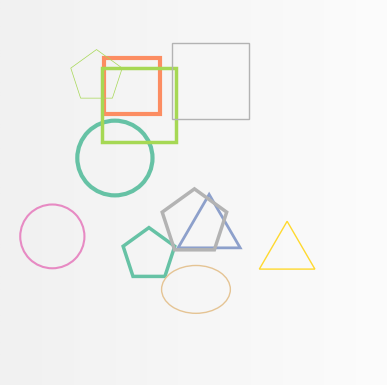[{"shape": "circle", "thickness": 3, "radius": 0.49, "center": [0.297, 0.59]}, {"shape": "pentagon", "thickness": 2.5, "radius": 0.35, "center": [0.384, 0.339]}, {"shape": "square", "thickness": 3, "radius": 0.36, "center": [0.341, 0.777]}, {"shape": "triangle", "thickness": 2, "radius": 0.46, "center": [0.54, 0.403]}, {"shape": "circle", "thickness": 1.5, "radius": 0.41, "center": [0.135, 0.386]}, {"shape": "square", "thickness": 2.5, "radius": 0.48, "center": [0.358, 0.728]}, {"shape": "pentagon", "thickness": 0.5, "radius": 0.35, "center": [0.249, 0.802]}, {"shape": "triangle", "thickness": 1, "radius": 0.41, "center": [0.741, 0.342]}, {"shape": "oval", "thickness": 1, "radius": 0.44, "center": [0.506, 0.248]}, {"shape": "square", "thickness": 1, "radius": 0.5, "center": [0.542, 0.79]}, {"shape": "pentagon", "thickness": 2.5, "radius": 0.44, "center": [0.502, 0.422]}]